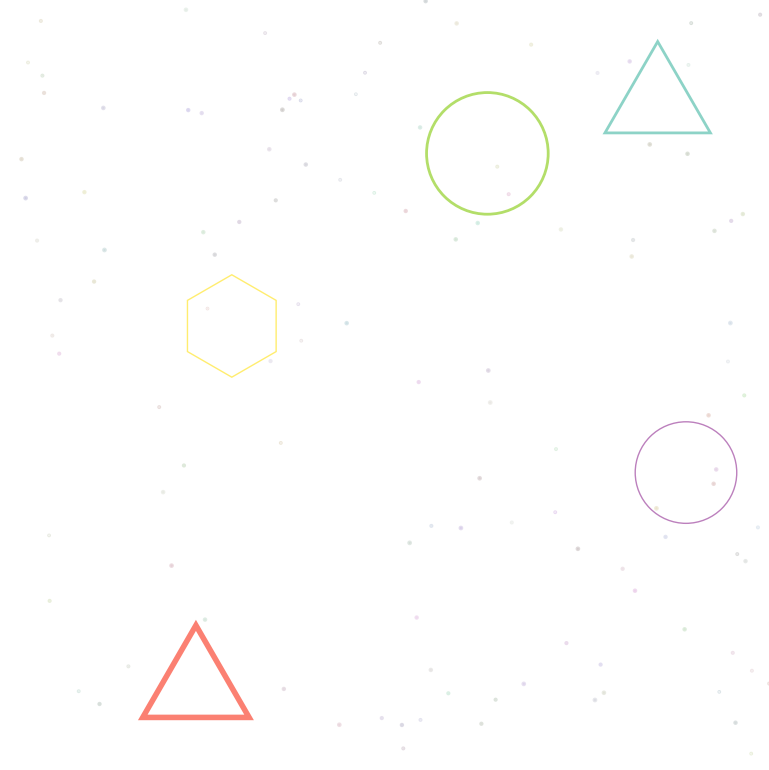[{"shape": "triangle", "thickness": 1, "radius": 0.4, "center": [0.854, 0.867]}, {"shape": "triangle", "thickness": 2, "radius": 0.4, "center": [0.254, 0.108]}, {"shape": "circle", "thickness": 1, "radius": 0.39, "center": [0.633, 0.801]}, {"shape": "circle", "thickness": 0.5, "radius": 0.33, "center": [0.891, 0.386]}, {"shape": "hexagon", "thickness": 0.5, "radius": 0.33, "center": [0.301, 0.577]}]